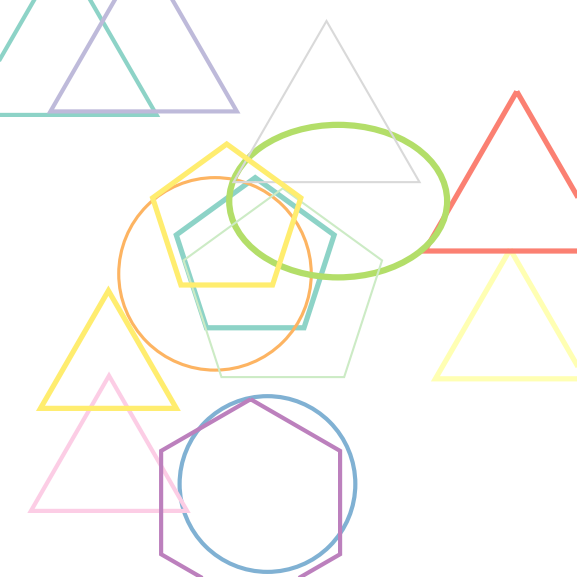[{"shape": "triangle", "thickness": 2, "radius": 0.94, "center": [0.108, 0.895]}, {"shape": "pentagon", "thickness": 2.5, "radius": 0.72, "center": [0.442, 0.548]}, {"shape": "triangle", "thickness": 2.5, "radius": 0.75, "center": [0.883, 0.418]}, {"shape": "triangle", "thickness": 2, "radius": 0.93, "center": [0.249, 0.899]}, {"shape": "triangle", "thickness": 2.5, "radius": 0.92, "center": [0.895, 0.657]}, {"shape": "circle", "thickness": 2, "radius": 0.76, "center": [0.463, 0.161]}, {"shape": "circle", "thickness": 1.5, "radius": 0.83, "center": [0.372, 0.525]}, {"shape": "oval", "thickness": 3, "radius": 0.94, "center": [0.586, 0.651]}, {"shape": "triangle", "thickness": 2, "radius": 0.78, "center": [0.189, 0.193]}, {"shape": "triangle", "thickness": 1, "radius": 0.93, "center": [0.565, 0.777]}, {"shape": "hexagon", "thickness": 2, "radius": 0.89, "center": [0.434, 0.129]}, {"shape": "pentagon", "thickness": 1, "radius": 0.9, "center": [0.49, 0.492]}, {"shape": "pentagon", "thickness": 2.5, "radius": 0.67, "center": [0.393, 0.615]}, {"shape": "triangle", "thickness": 2.5, "radius": 0.68, "center": [0.188, 0.36]}]